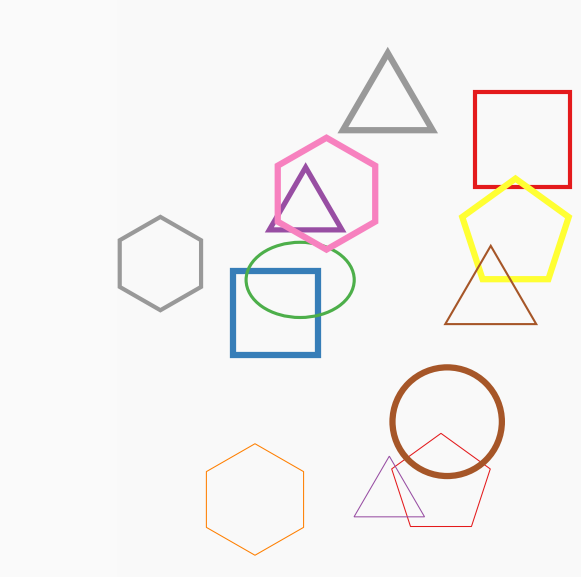[{"shape": "square", "thickness": 2, "radius": 0.41, "center": [0.899, 0.758]}, {"shape": "pentagon", "thickness": 0.5, "radius": 0.45, "center": [0.759, 0.16]}, {"shape": "square", "thickness": 3, "radius": 0.37, "center": [0.475, 0.457]}, {"shape": "oval", "thickness": 1.5, "radius": 0.47, "center": [0.516, 0.514]}, {"shape": "triangle", "thickness": 0.5, "radius": 0.35, "center": [0.67, 0.139]}, {"shape": "triangle", "thickness": 2.5, "radius": 0.36, "center": [0.526, 0.637]}, {"shape": "hexagon", "thickness": 0.5, "radius": 0.48, "center": [0.439, 0.134]}, {"shape": "pentagon", "thickness": 3, "radius": 0.48, "center": [0.887, 0.594]}, {"shape": "triangle", "thickness": 1, "radius": 0.45, "center": [0.844, 0.483]}, {"shape": "circle", "thickness": 3, "radius": 0.47, "center": [0.769, 0.269]}, {"shape": "hexagon", "thickness": 3, "radius": 0.48, "center": [0.562, 0.664]}, {"shape": "hexagon", "thickness": 2, "radius": 0.4, "center": [0.276, 0.543]}, {"shape": "triangle", "thickness": 3, "radius": 0.45, "center": [0.667, 0.818]}]